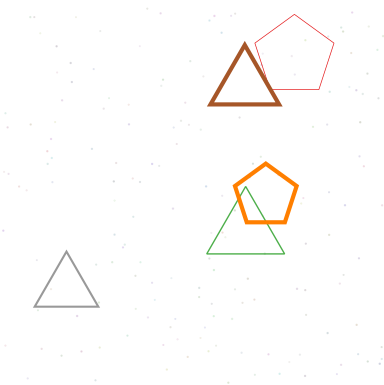[{"shape": "pentagon", "thickness": 0.5, "radius": 0.54, "center": [0.765, 0.855]}, {"shape": "triangle", "thickness": 1, "radius": 0.58, "center": [0.638, 0.399]}, {"shape": "pentagon", "thickness": 3, "radius": 0.42, "center": [0.69, 0.491]}, {"shape": "triangle", "thickness": 3, "radius": 0.51, "center": [0.636, 0.78]}, {"shape": "triangle", "thickness": 1.5, "radius": 0.48, "center": [0.173, 0.251]}]